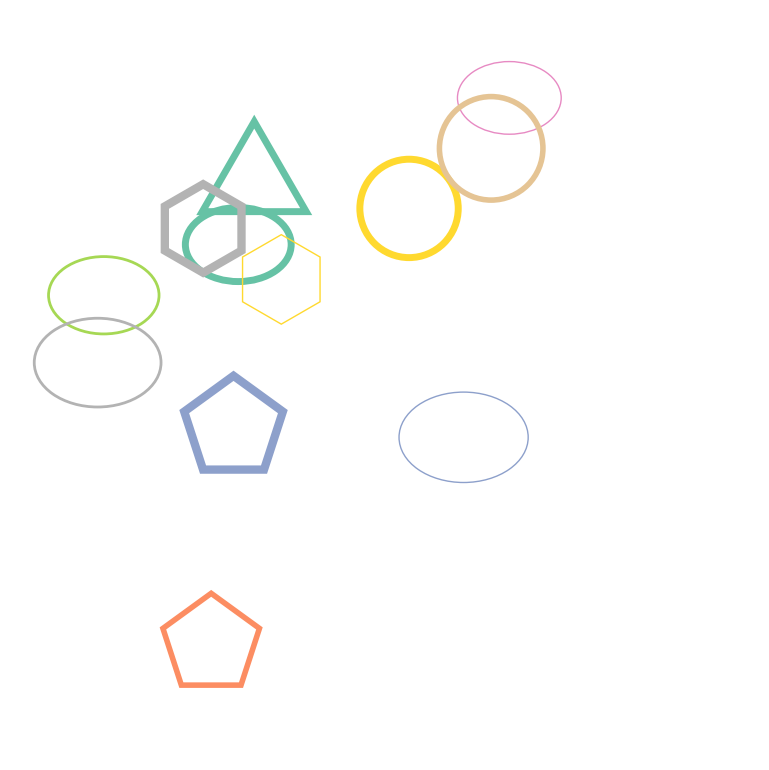[{"shape": "oval", "thickness": 2.5, "radius": 0.34, "center": [0.309, 0.682]}, {"shape": "triangle", "thickness": 2.5, "radius": 0.39, "center": [0.33, 0.764]}, {"shape": "pentagon", "thickness": 2, "radius": 0.33, "center": [0.274, 0.164]}, {"shape": "oval", "thickness": 0.5, "radius": 0.42, "center": [0.602, 0.432]}, {"shape": "pentagon", "thickness": 3, "radius": 0.34, "center": [0.303, 0.445]}, {"shape": "oval", "thickness": 0.5, "radius": 0.34, "center": [0.661, 0.873]}, {"shape": "oval", "thickness": 1, "radius": 0.36, "center": [0.135, 0.617]}, {"shape": "circle", "thickness": 2.5, "radius": 0.32, "center": [0.531, 0.729]}, {"shape": "hexagon", "thickness": 0.5, "radius": 0.29, "center": [0.365, 0.637]}, {"shape": "circle", "thickness": 2, "radius": 0.34, "center": [0.638, 0.807]}, {"shape": "hexagon", "thickness": 3, "radius": 0.29, "center": [0.264, 0.703]}, {"shape": "oval", "thickness": 1, "radius": 0.41, "center": [0.127, 0.529]}]